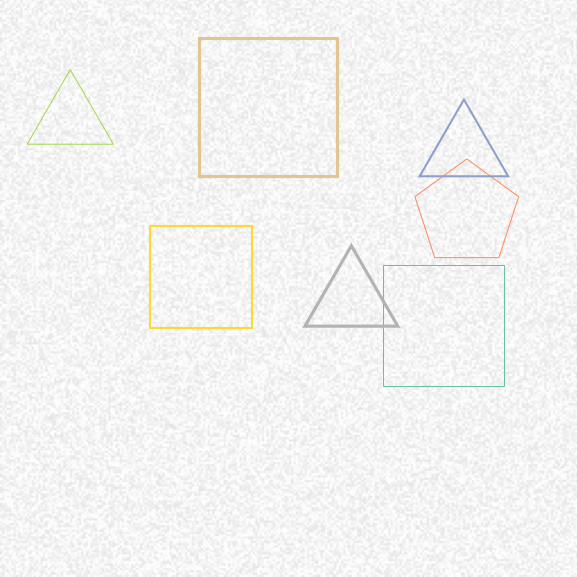[{"shape": "square", "thickness": 0.5, "radius": 0.52, "center": [0.767, 0.435]}, {"shape": "pentagon", "thickness": 0.5, "radius": 0.47, "center": [0.808, 0.629]}, {"shape": "triangle", "thickness": 1, "radius": 0.44, "center": [0.803, 0.738]}, {"shape": "triangle", "thickness": 0.5, "radius": 0.43, "center": [0.122, 0.792]}, {"shape": "square", "thickness": 1, "radius": 0.44, "center": [0.349, 0.519]}, {"shape": "square", "thickness": 1.5, "radius": 0.6, "center": [0.464, 0.814]}, {"shape": "triangle", "thickness": 1.5, "radius": 0.46, "center": [0.608, 0.481]}]